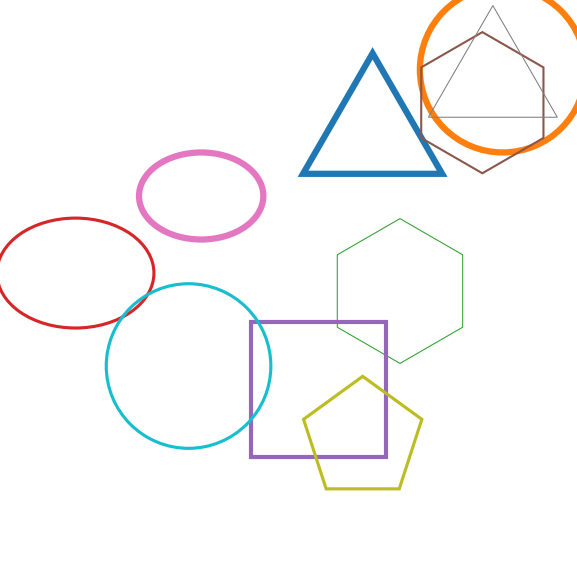[{"shape": "triangle", "thickness": 3, "radius": 0.7, "center": [0.645, 0.768]}, {"shape": "circle", "thickness": 3, "radius": 0.72, "center": [0.871, 0.879]}, {"shape": "hexagon", "thickness": 0.5, "radius": 0.63, "center": [0.693, 0.495]}, {"shape": "oval", "thickness": 1.5, "radius": 0.68, "center": [0.131, 0.526]}, {"shape": "square", "thickness": 2, "radius": 0.58, "center": [0.552, 0.325]}, {"shape": "hexagon", "thickness": 1, "radius": 0.61, "center": [0.835, 0.821]}, {"shape": "oval", "thickness": 3, "radius": 0.54, "center": [0.348, 0.66]}, {"shape": "triangle", "thickness": 0.5, "radius": 0.64, "center": [0.853, 0.861]}, {"shape": "pentagon", "thickness": 1.5, "radius": 0.54, "center": [0.628, 0.24]}, {"shape": "circle", "thickness": 1.5, "radius": 0.71, "center": [0.326, 0.365]}]